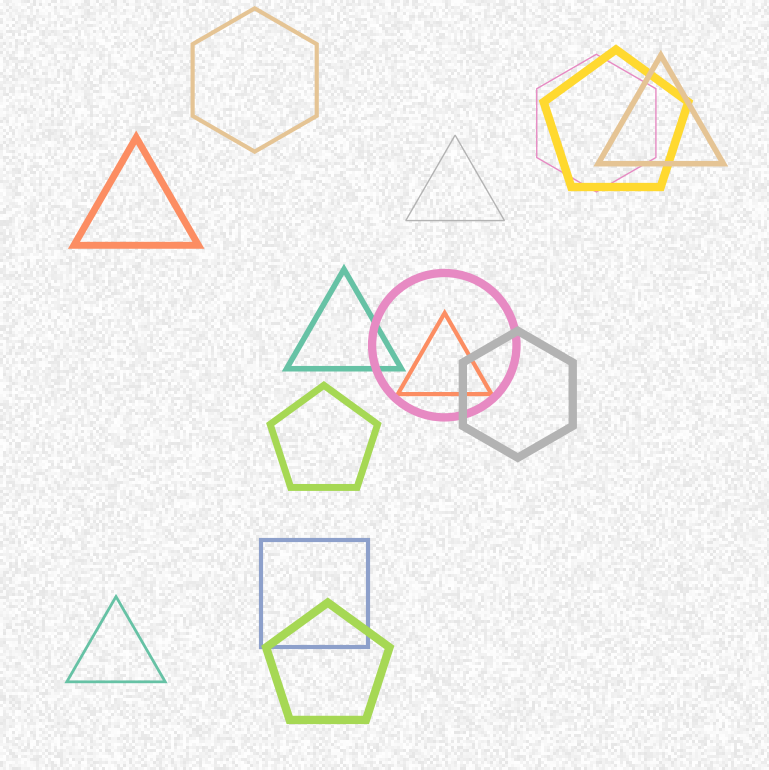[{"shape": "triangle", "thickness": 1, "radius": 0.37, "center": [0.151, 0.151]}, {"shape": "triangle", "thickness": 2, "radius": 0.43, "center": [0.447, 0.564]}, {"shape": "triangle", "thickness": 2.5, "radius": 0.47, "center": [0.177, 0.728]}, {"shape": "triangle", "thickness": 1.5, "radius": 0.35, "center": [0.577, 0.523]}, {"shape": "square", "thickness": 1.5, "radius": 0.35, "center": [0.409, 0.23]}, {"shape": "circle", "thickness": 3, "radius": 0.47, "center": [0.577, 0.552]}, {"shape": "hexagon", "thickness": 0.5, "radius": 0.45, "center": [0.774, 0.84]}, {"shape": "pentagon", "thickness": 2.5, "radius": 0.37, "center": [0.421, 0.426]}, {"shape": "pentagon", "thickness": 3, "radius": 0.42, "center": [0.426, 0.133]}, {"shape": "pentagon", "thickness": 3, "radius": 0.49, "center": [0.8, 0.837]}, {"shape": "triangle", "thickness": 2, "radius": 0.47, "center": [0.858, 0.834]}, {"shape": "hexagon", "thickness": 1.5, "radius": 0.47, "center": [0.331, 0.896]}, {"shape": "triangle", "thickness": 0.5, "radius": 0.37, "center": [0.591, 0.751]}, {"shape": "hexagon", "thickness": 3, "radius": 0.41, "center": [0.672, 0.488]}]